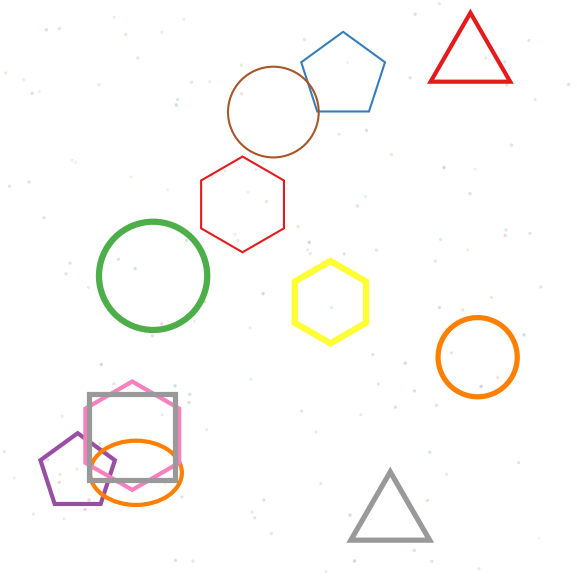[{"shape": "triangle", "thickness": 2, "radius": 0.4, "center": [0.815, 0.897]}, {"shape": "hexagon", "thickness": 1, "radius": 0.41, "center": [0.42, 0.645]}, {"shape": "pentagon", "thickness": 1, "radius": 0.38, "center": [0.594, 0.868]}, {"shape": "circle", "thickness": 3, "radius": 0.47, "center": [0.265, 0.521]}, {"shape": "pentagon", "thickness": 2, "radius": 0.34, "center": [0.134, 0.181]}, {"shape": "circle", "thickness": 2.5, "radius": 0.34, "center": [0.827, 0.381]}, {"shape": "oval", "thickness": 2, "radius": 0.4, "center": [0.235, 0.18]}, {"shape": "hexagon", "thickness": 3, "radius": 0.36, "center": [0.572, 0.476]}, {"shape": "circle", "thickness": 1, "radius": 0.39, "center": [0.473, 0.805]}, {"shape": "hexagon", "thickness": 2, "radius": 0.47, "center": [0.229, 0.245]}, {"shape": "triangle", "thickness": 2.5, "radius": 0.39, "center": [0.676, 0.103]}, {"shape": "square", "thickness": 2.5, "radius": 0.37, "center": [0.229, 0.243]}]